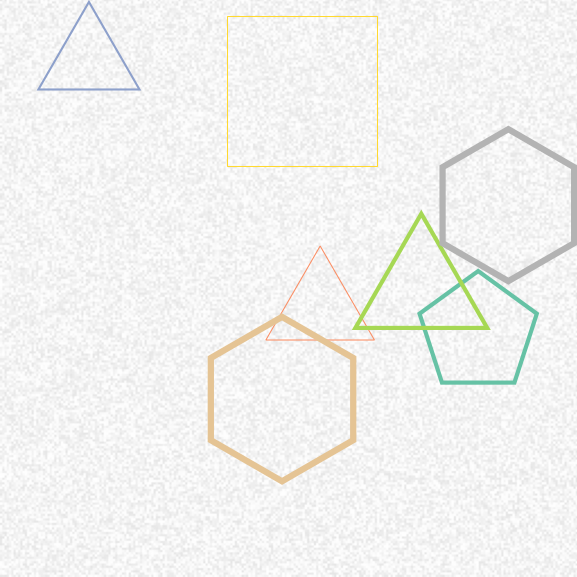[{"shape": "pentagon", "thickness": 2, "radius": 0.53, "center": [0.828, 0.423]}, {"shape": "triangle", "thickness": 0.5, "radius": 0.54, "center": [0.554, 0.465]}, {"shape": "triangle", "thickness": 1, "radius": 0.51, "center": [0.154, 0.895]}, {"shape": "triangle", "thickness": 2, "radius": 0.66, "center": [0.73, 0.497]}, {"shape": "square", "thickness": 0.5, "radius": 0.65, "center": [0.522, 0.842]}, {"shape": "hexagon", "thickness": 3, "radius": 0.71, "center": [0.488, 0.308]}, {"shape": "hexagon", "thickness": 3, "radius": 0.66, "center": [0.88, 0.644]}]